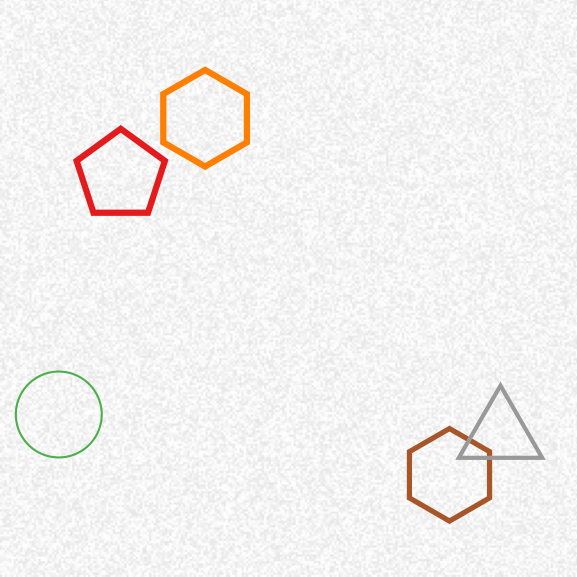[{"shape": "pentagon", "thickness": 3, "radius": 0.4, "center": [0.209, 0.696]}, {"shape": "circle", "thickness": 1, "radius": 0.37, "center": [0.102, 0.281]}, {"shape": "hexagon", "thickness": 3, "radius": 0.42, "center": [0.355, 0.794]}, {"shape": "hexagon", "thickness": 2.5, "radius": 0.4, "center": [0.778, 0.177]}, {"shape": "triangle", "thickness": 2, "radius": 0.42, "center": [0.867, 0.248]}]